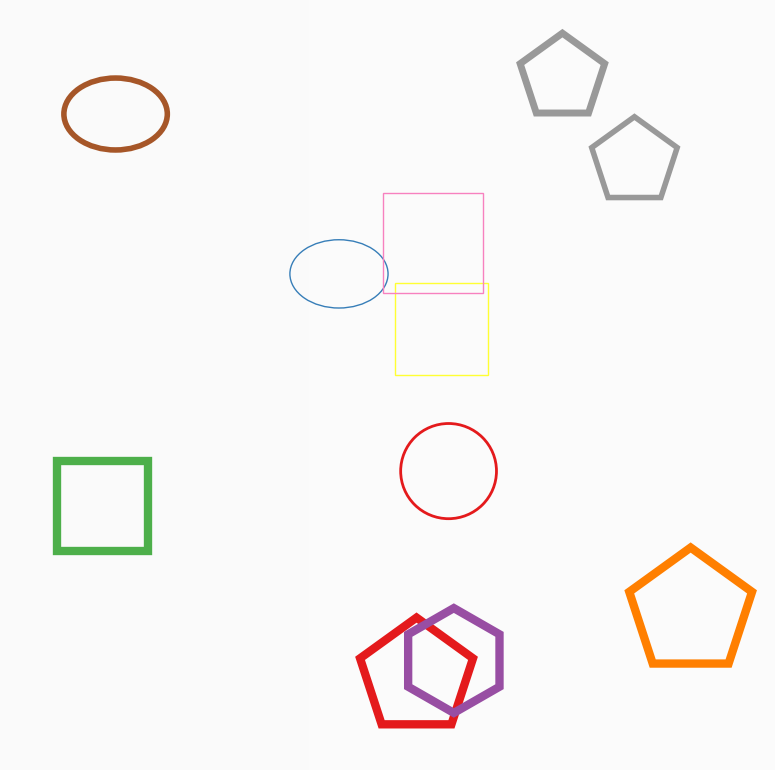[{"shape": "pentagon", "thickness": 3, "radius": 0.38, "center": [0.537, 0.121]}, {"shape": "circle", "thickness": 1, "radius": 0.31, "center": [0.579, 0.388]}, {"shape": "oval", "thickness": 0.5, "radius": 0.32, "center": [0.437, 0.644]}, {"shape": "square", "thickness": 3, "radius": 0.29, "center": [0.132, 0.343]}, {"shape": "hexagon", "thickness": 3, "radius": 0.34, "center": [0.586, 0.142]}, {"shape": "pentagon", "thickness": 3, "radius": 0.42, "center": [0.891, 0.206]}, {"shape": "square", "thickness": 0.5, "radius": 0.3, "center": [0.57, 0.573]}, {"shape": "oval", "thickness": 2, "radius": 0.33, "center": [0.149, 0.852]}, {"shape": "square", "thickness": 0.5, "radius": 0.32, "center": [0.558, 0.684]}, {"shape": "pentagon", "thickness": 2.5, "radius": 0.29, "center": [0.726, 0.9]}, {"shape": "pentagon", "thickness": 2, "radius": 0.29, "center": [0.819, 0.79]}]